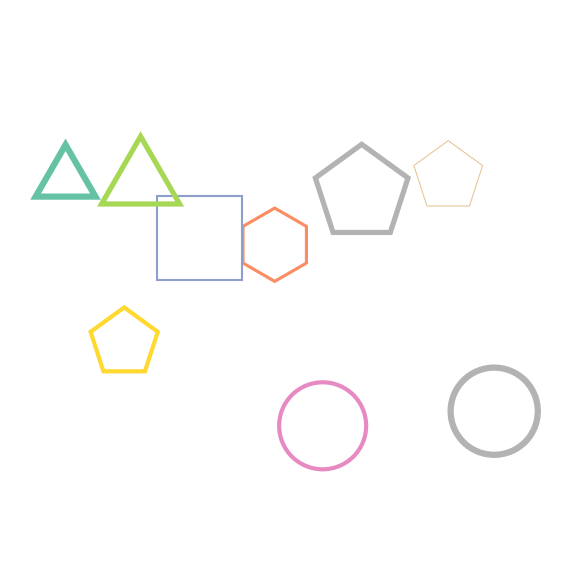[{"shape": "triangle", "thickness": 3, "radius": 0.3, "center": [0.114, 0.689]}, {"shape": "hexagon", "thickness": 1.5, "radius": 0.32, "center": [0.476, 0.575]}, {"shape": "square", "thickness": 1, "radius": 0.36, "center": [0.346, 0.587]}, {"shape": "circle", "thickness": 2, "radius": 0.38, "center": [0.559, 0.262]}, {"shape": "triangle", "thickness": 2.5, "radius": 0.39, "center": [0.243, 0.685]}, {"shape": "pentagon", "thickness": 2, "radius": 0.31, "center": [0.215, 0.406]}, {"shape": "pentagon", "thickness": 0.5, "radius": 0.31, "center": [0.776, 0.693]}, {"shape": "pentagon", "thickness": 2.5, "radius": 0.42, "center": [0.626, 0.665]}, {"shape": "circle", "thickness": 3, "radius": 0.38, "center": [0.856, 0.287]}]